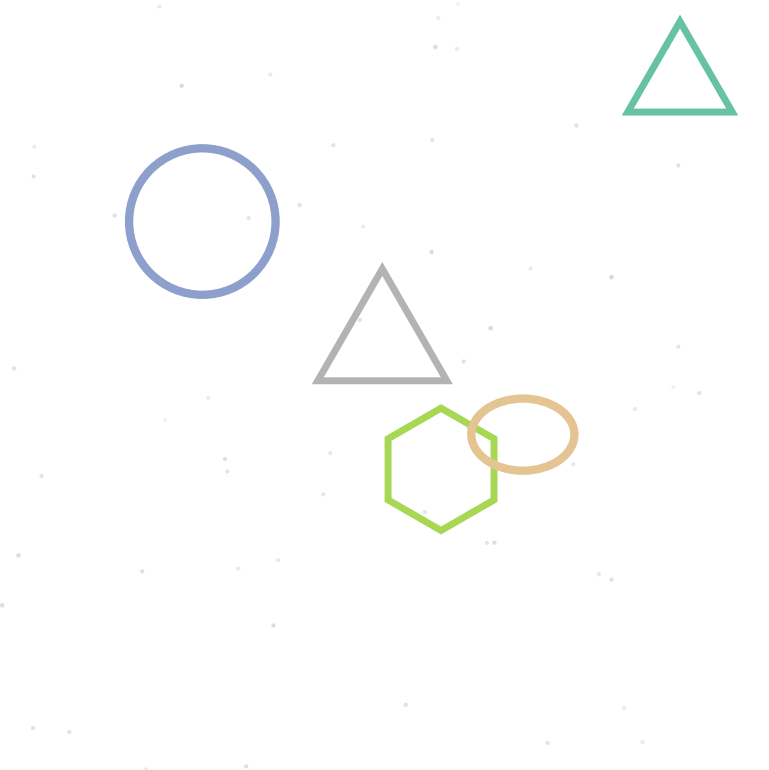[{"shape": "triangle", "thickness": 2.5, "radius": 0.39, "center": [0.883, 0.894]}, {"shape": "circle", "thickness": 3, "radius": 0.48, "center": [0.263, 0.712]}, {"shape": "hexagon", "thickness": 2.5, "radius": 0.4, "center": [0.573, 0.39]}, {"shape": "oval", "thickness": 3, "radius": 0.33, "center": [0.679, 0.436]}, {"shape": "triangle", "thickness": 2.5, "radius": 0.48, "center": [0.497, 0.554]}]